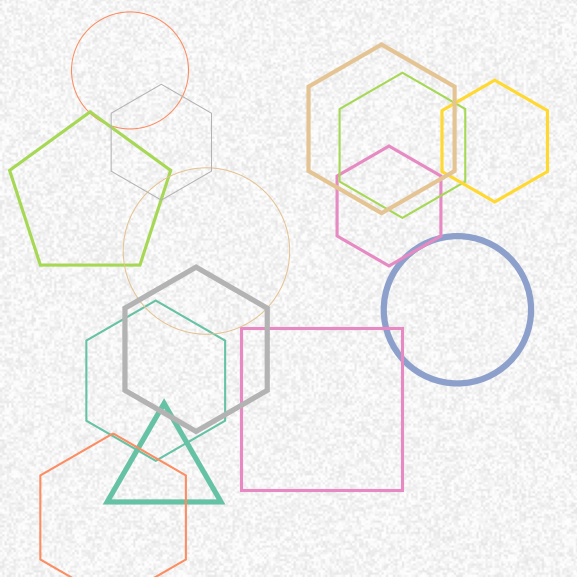[{"shape": "triangle", "thickness": 2.5, "radius": 0.57, "center": [0.284, 0.187]}, {"shape": "hexagon", "thickness": 1, "radius": 0.69, "center": [0.27, 0.34]}, {"shape": "circle", "thickness": 0.5, "radius": 0.51, "center": [0.225, 0.877]}, {"shape": "hexagon", "thickness": 1, "radius": 0.73, "center": [0.196, 0.103]}, {"shape": "circle", "thickness": 3, "radius": 0.64, "center": [0.792, 0.463]}, {"shape": "hexagon", "thickness": 1.5, "radius": 0.52, "center": [0.674, 0.642]}, {"shape": "square", "thickness": 1.5, "radius": 0.7, "center": [0.557, 0.291]}, {"shape": "hexagon", "thickness": 1, "radius": 0.63, "center": [0.697, 0.748]}, {"shape": "pentagon", "thickness": 1.5, "radius": 0.73, "center": [0.156, 0.659]}, {"shape": "hexagon", "thickness": 1.5, "radius": 0.53, "center": [0.857, 0.755]}, {"shape": "hexagon", "thickness": 2, "radius": 0.73, "center": [0.661, 0.776]}, {"shape": "circle", "thickness": 0.5, "radius": 0.72, "center": [0.357, 0.564]}, {"shape": "hexagon", "thickness": 2.5, "radius": 0.71, "center": [0.34, 0.394]}, {"shape": "hexagon", "thickness": 0.5, "radius": 0.5, "center": [0.279, 0.753]}]